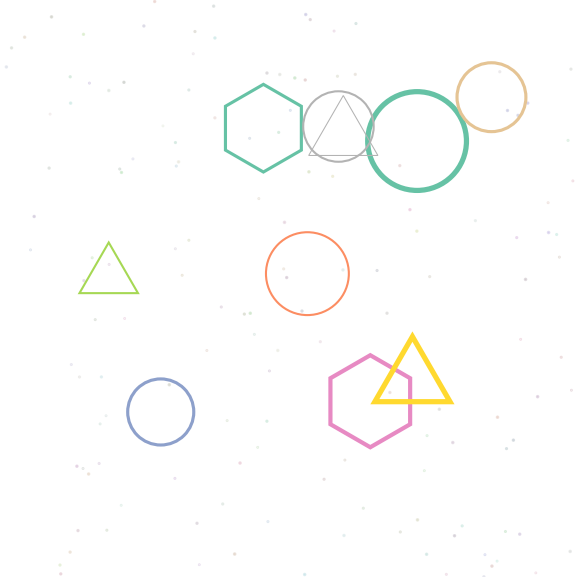[{"shape": "circle", "thickness": 2.5, "radius": 0.43, "center": [0.722, 0.755]}, {"shape": "hexagon", "thickness": 1.5, "radius": 0.38, "center": [0.456, 0.777]}, {"shape": "circle", "thickness": 1, "radius": 0.36, "center": [0.532, 0.525]}, {"shape": "circle", "thickness": 1.5, "radius": 0.29, "center": [0.278, 0.286]}, {"shape": "hexagon", "thickness": 2, "radius": 0.4, "center": [0.641, 0.304]}, {"shape": "triangle", "thickness": 1, "radius": 0.29, "center": [0.188, 0.521]}, {"shape": "triangle", "thickness": 2.5, "radius": 0.38, "center": [0.714, 0.341]}, {"shape": "circle", "thickness": 1.5, "radius": 0.3, "center": [0.851, 0.831]}, {"shape": "circle", "thickness": 1, "radius": 0.31, "center": [0.586, 0.78]}, {"shape": "triangle", "thickness": 0.5, "radius": 0.35, "center": [0.594, 0.765]}]